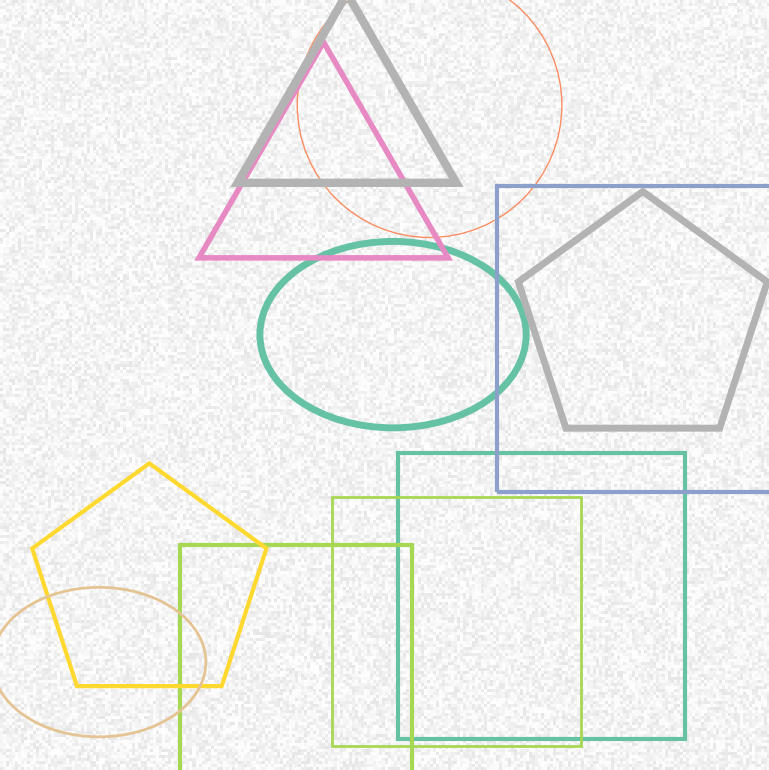[{"shape": "square", "thickness": 1.5, "radius": 0.93, "center": [0.703, 0.226]}, {"shape": "oval", "thickness": 2.5, "radius": 0.86, "center": [0.51, 0.565]}, {"shape": "circle", "thickness": 0.5, "radius": 0.86, "center": [0.558, 0.863]}, {"shape": "square", "thickness": 1.5, "radius": 0.99, "center": [0.844, 0.559]}, {"shape": "triangle", "thickness": 2, "radius": 0.93, "center": [0.42, 0.759]}, {"shape": "square", "thickness": 1.5, "radius": 0.75, "center": [0.384, 0.142]}, {"shape": "square", "thickness": 1, "radius": 0.81, "center": [0.593, 0.193]}, {"shape": "pentagon", "thickness": 1.5, "radius": 0.8, "center": [0.194, 0.238]}, {"shape": "oval", "thickness": 1, "radius": 0.69, "center": [0.129, 0.14]}, {"shape": "pentagon", "thickness": 2.5, "radius": 0.85, "center": [0.835, 0.581]}, {"shape": "triangle", "thickness": 3, "radius": 0.82, "center": [0.451, 0.845]}]